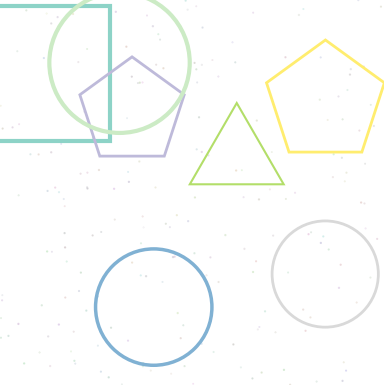[{"shape": "square", "thickness": 3, "radius": 0.88, "center": [0.111, 0.808]}, {"shape": "pentagon", "thickness": 2, "radius": 0.71, "center": [0.343, 0.71]}, {"shape": "circle", "thickness": 2.5, "radius": 0.76, "center": [0.399, 0.202]}, {"shape": "triangle", "thickness": 1.5, "radius": 0.7, "center": [0.615, 0.592]}, {"shape": "circle", "thickness": 2, "radius": 0.69, "center": [0.845, 0.288]}, {"shape": "circle", "thickness": 3, "radius": 0.91, "center": [0.31, 0.837]}, {"shape": "pentagon", "thickness": 2, "radius": 0.8, "center": [0.845, 0.735]}]